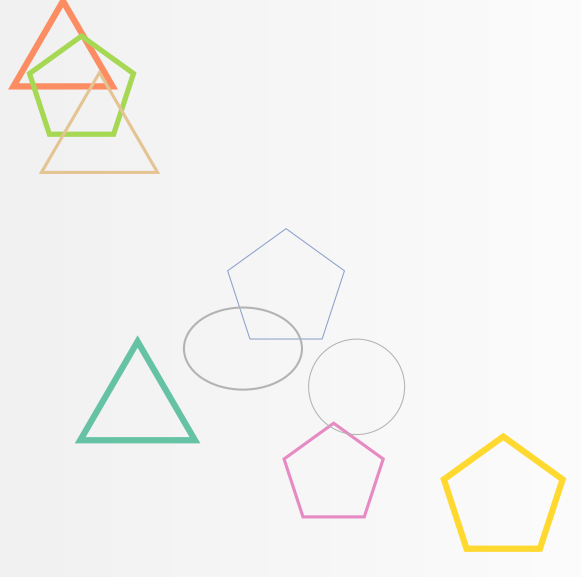[{"shape": "triangle", "thickness": 3, "radius": 0.57, "center": [0.237, 0.294]}, {"shape": "triangle", "thickness": 3, "radius": 0.49, "center": [0.108, 0.899]}, {"shape": "pentagon", "thickness": 0.5, "radius": 0.53, "center": [0.492, 0.498]}, {"shape": "pentagon", "thickness": 1.5, "radius": 0.45, "center": [0.574, 0.177]}, {"shape": "pentagon", "thickness": 2.5, "radius": 0.47, "center": [0.14, 0.843]}, {"shape": "pentagon", "thickness": 3, "radius": 0.54, "center": [0.866, 0.136]}, {"shape": "triangle", "thickness": 1.5, "radius": 0.58, "center": [0.171, 0.758]}, {"shape": "circle", "thickness": 0.5, "radius": 0.41, "center": [0.614, 0.329]}, {"shape": "oval", "thickness": 1, "radius": 0.51, "center": [0.418, 0.396]}]